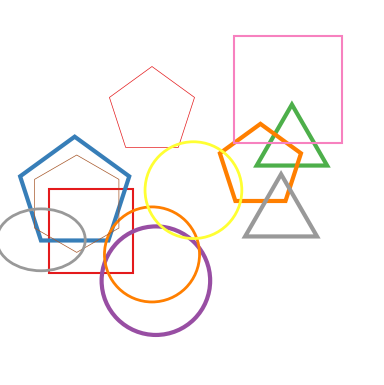[{"shape": "square", "thickness": 1.5, "radius": 0.55, "center": [0.236, 0.401]}, {"shape": "pentagon", "thickness": 0.5, "radius": 0.58, "center": [0.395, 0.711]}, {"shape": "pentagon", "thickness": 3, "radius": 0.75, "center": [0.194, 0.496]}, {"shape": "triangle", "thickness": 3, "radius": 0.53, "center": [0.758, 0.623]}, {"shape": "circle", "thickness": 3, "radius": 0.7, "center": [0.405, 0.271]}, {"shape": "pentagon", "thickness": 3, "radius": 0.55, "center": [0.676, 0.568]}, {"shape": "circle", "thickness": 2, "radius": 0.62, "center": [0.395, 0.339]}, {"shape": "circle", "thickness": 2, "radius": 0.63, "center": [0.502, 0.506]}, {"shape": "hexagon", "thickness": 0.5, "radius": 0.63, "center": [0.199, 0.471]}, {"shape": "square", "thickness": 1.5, "radius": 0.7, "center": [0.747, 0.768]}, {"shape": "oval", "thickness": 2, "radius": 0.57, "center": [0.107, 0.377]}, {"shape": "triangle", "thickness": 3, "radius": 0.54, "center": [0.73, 0.44]}]